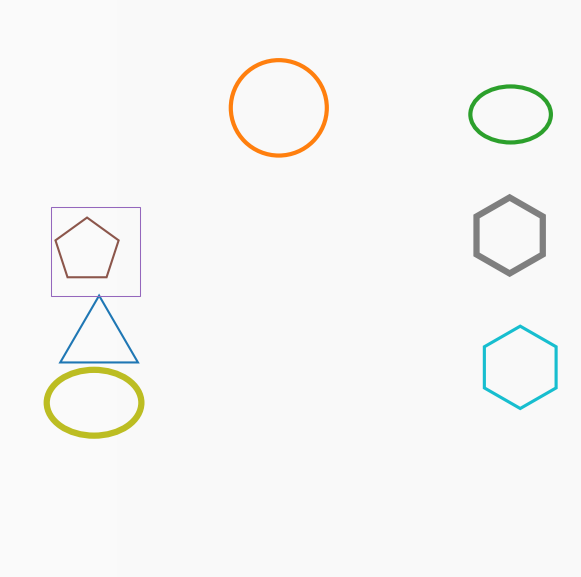[{"shape": "triangle", "thickness": 1, "radius": 0.39, "center": [0.171, 0.41]}, {"shape": "circle", "thickness": 2, "radius": 0.41, "center": [0.48, 0.812]}, {"shape": "oval", "thickness": 2, "radius": 0.35, "center": [0.878, 0.801]}, {"shape": "square", "thickness": 0.5, "radius": 0.38, "center": [0.164, 0.563]}, {"shape": "pentagon", "thickness": 1, "radius": 0.29, "center": [0.15, 0.565]}, {"shape": "hexagon", "thickness": 3, "radius": 0.33, "center": [0.877, 0.591]}, {"shape": "oval", "thickness": 3, "radius": 0.41, "center": [0.162, 0.302]}, {"shape": "hexagon", "thickness": 1.5, "radius": 0.36, "center": [0.895, 0.363]}]